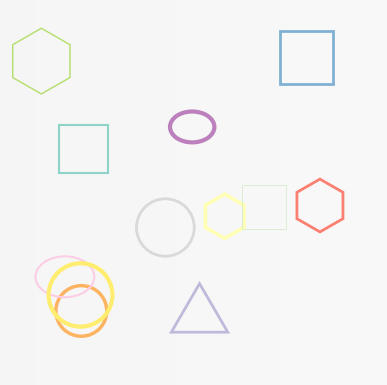[{"shape": "square", "thickness": 1.5, "radius": 0.31, "center": [0.215, 0.613]}, {"shape": "hexagon", "thickness": 2.5, "radius": 0.29, "center": [0.58, 0.438]}, {"shape": "triangle", "thickness": 2, "radius": 0.42, "center": [0.515, 0.179]}, {"shape": "hexagon", "thickness": 2, "radius": 0.34, "center": [0.826, 0.466]}, {"shape": "square", "thickness": 2, "radius": 0.35, "center": [0.791, 0.851]}, {"shape": "circle", "thickness": 2.5, "radius": 0.33, "center": [0.21, 0.192]}, {"shape": "hexagon", "thickness": 1, "radius": 0.43, "center": [0.107, 0.841]}, {"shape": "oval", "thickness": 1.5, "radius": 0.38, "center": [0.167, 0.281]}, {"shape": "circle", "thickness": 2, "radius": 0.37, "center": [0.427, 0.409]}, {"shape": "oval", "thickness": 3, "radius": 0.29, "center": [0.496, 0.67]}, {"shape": "square", "thickness": 0.5, "radius": 0.29, "center": [0.681, 0.462]}, {"shape": "circle", "thickness": 3, "radius": 0.41, "center": [0.208, 0.234]}]